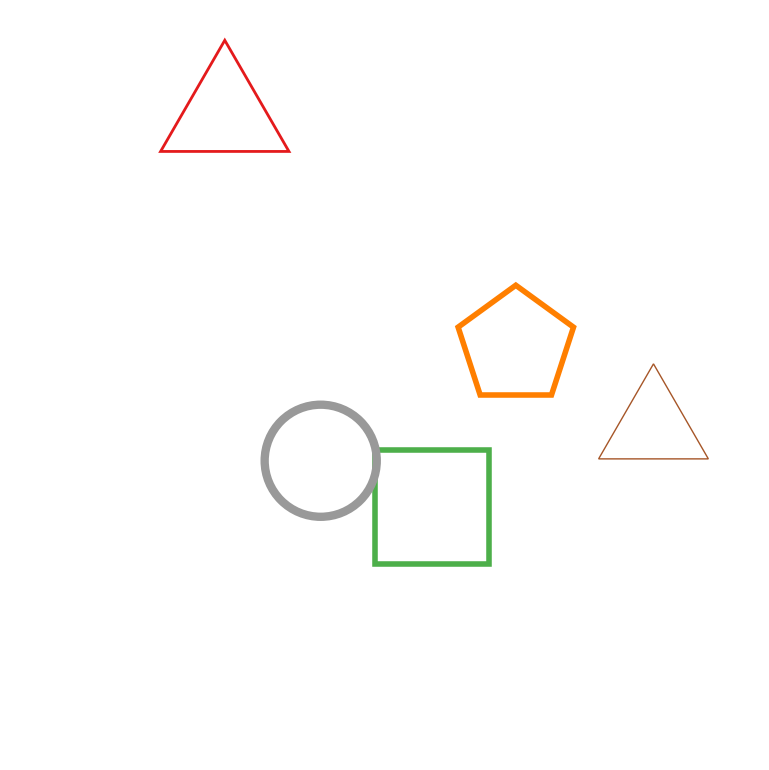[{"shape": "triangle", "thickness": 1, "radius": 0.48, "center": [0.292, 0.851]}, {"shape": "square", "thickness": 2, "radius": 0.37, "center": [0.561, 0.341]}, {"shape": "pentagon", "thickness": 2, "radius": 0.39, "center": [0.67, 0.551]}, {"shape": "triangle", "thickness": 0.5, "radius": 0.41, "center": [0.849, 0.445]}, {"shape": "circle", "thickness": 3, "radius": 0.36, "center": [0.417, 0.402]}]